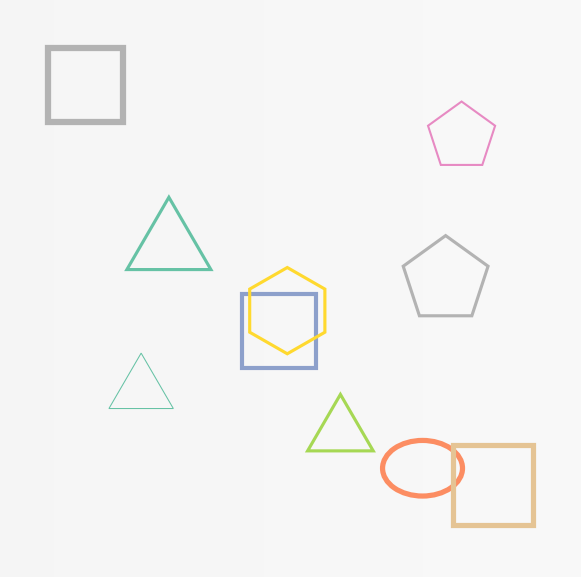[{"shape": "triangle", "thickness": 0.5, "radius": 0.32, "center": [0.243, 0.324]}, {"shape": "triangle", "thickness": 1.5, "radius": 0.42, "center": [0.291, 0.574]}, {"shape": "oval", "thickness": 2.5, "radius": 0.34, "center": [0.727, 0.188]}, {"shape": "square", "thickness": 2, "radius": 0.32, "center": [0.48, 0.426]}, {"shape": "pentagon", "thickness": 1, "radius": 0.3, "center": [0.794, 0.763]}, {"shape": "triangle", "thickness": 1.5, "radius": 0.33, "center": [0.586, 0.251]}, {"shape": "hexagon", "thickness": 1.5, "radius": 0.37, "center": [0.494, 0.461]}, {"shape": "square", "thickness": 2.5, "radius": 0.35, "center": [0.848, 0.159]}, {"shape": "square", "thickness": 3, "radius": 0.32, "center": [0.147, 0.852]}, {"shape": "pentagon", "thickness": 1.5, "radius": 0.38, "center": [0.767, 0.514]}]